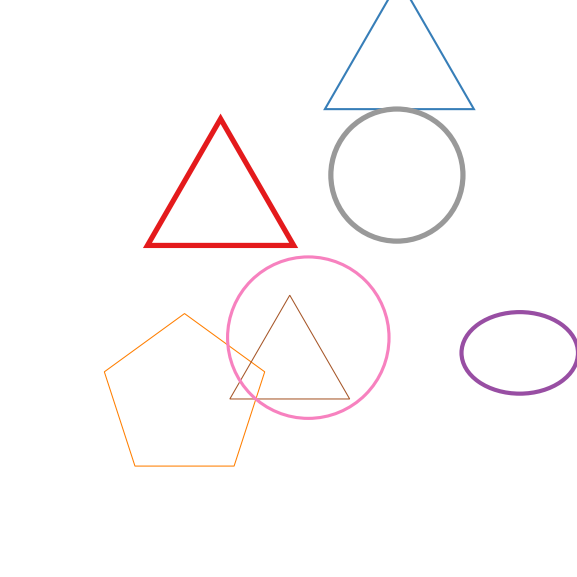[{"shape": "triangle", "thickness": 2.5, "radius": 0.73, "center": [0.382, 0.647]}, {"shape": "triangle", "thickness": 1, "radius": 0.74, "center": [0.692, 0.885]}, {"shape": "oval", "thickness": 2, "radius": 0.5, "center": [0.9, 0.388]}, {"shape": "pentagon", "thickness": 0.5, "radius": 0.73, "center": [0.32, 0.31]}, {"shape": "triangle", "thickness": 0.5, "radius": 0.6, "center": [0.502, 0.368]}, {"shape": "circle", "thickness": 1.5, "radius": 0.7, "center": [0.534, 0.414]}, {"shape": "circle", "thickness": 2.5, "radius": 0.57, "center": [0.687, 0.696]}]